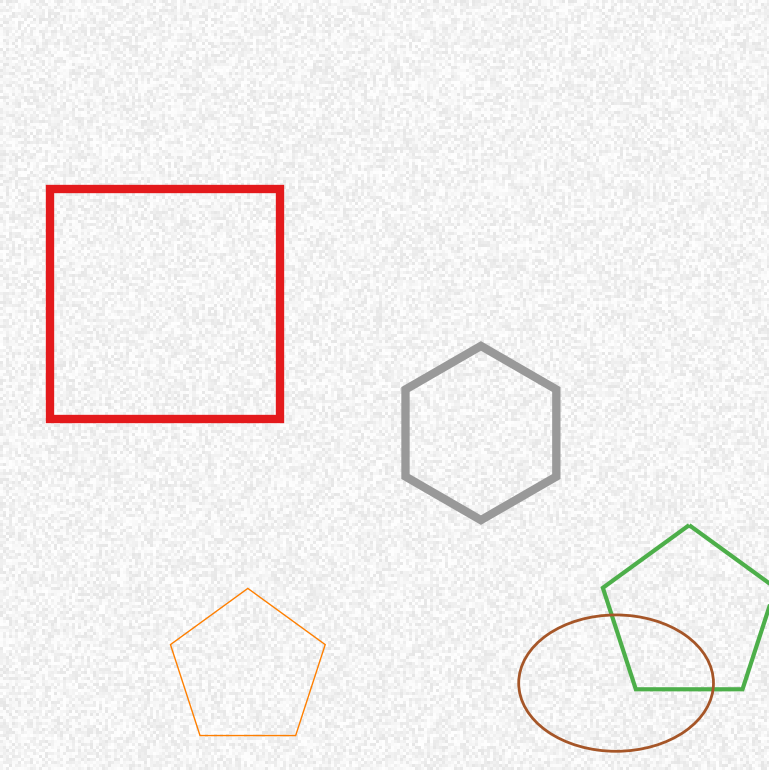[{"shape": "square", "thickness": 3, "radius": 0.75, "center": [0.215, 0.605]}, {"shape": "pentagon", "thickness": 1.5, "radius": 0.59, "center": [0.895, 0.2]}, {"shape": "pentagon", "thickness": 0.5, "radius": 0.53, "center": [0.322, 0.13]}, {"shape": "oval", "thickness": 1, "radius": 0.63, "center": [0.8, 0.113]}, {"shape": "hexagon", "thickness": 3, "radius": 0.57, "center": [0.625, 0.438]}]